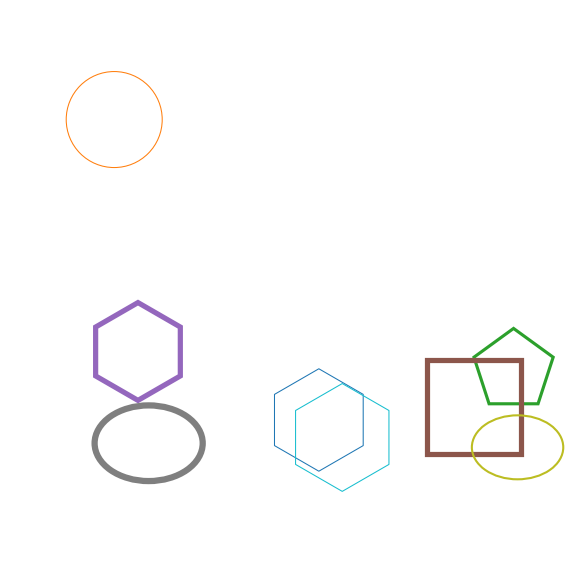[{"shape": "hexagon", "thickness": 0.5, "radius": 0.44, "center": [0.552, 0.272]}, {"shape": "circle", "thickness": 0.5, "radius": 0.42, "center": [0.198, 0.792]}, {"shape": "pentagon", "thickness": 1.5, "radius": 0.36, "center": [0.889, 0.358]}, {"shape": "hexagon", "thickness": 2.5, "radius": 0.42, "center": [0.239, 0.391]}, {"shape": "square", "thickness": 2.5, "radius": 0.41, "center": [0.82, 0.294]}, {"shape": "oval", "thickness": 3, "radius": 0.47, "center": [0.257, 0.232]}, {"shape": "oval", "thickness": 1, "radius": 0.4, "center": [0.896, 0.225]}, {"shape": "hexagon", "thickness": 0.5, "radius": 0.47, "center": [0.593, 0.242]}]